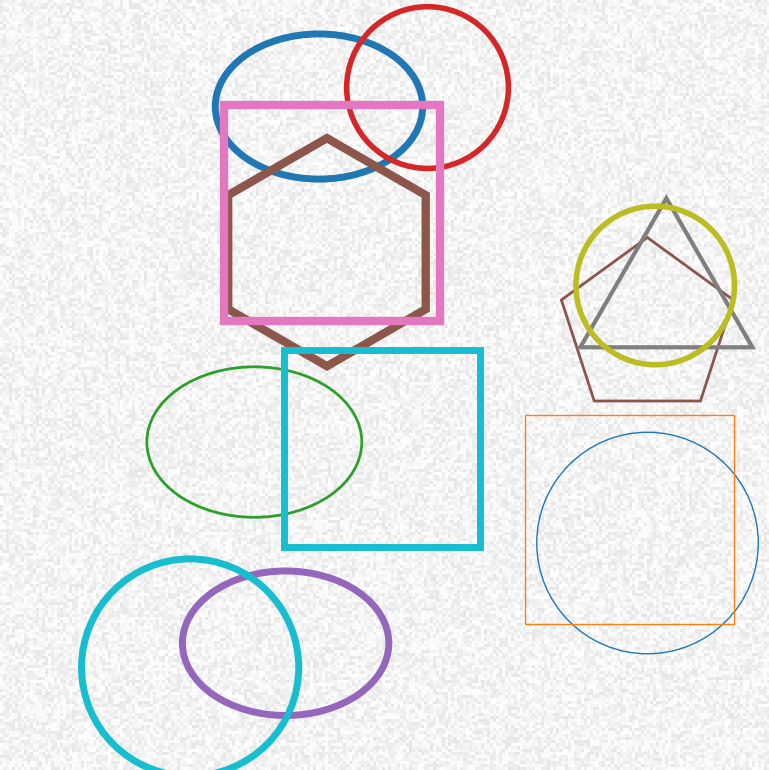[{"shape": "oval", "thickness": 2.5, "radius": 0.67, "center": [0.414, 0.862]}, {"shape": "circle", "thickness": 0.5, "radius": 0.72, "center": [0.841, 0.295]}, {"shape": "square", "thickness": 0.5, "radius": 0.68, "center": [0.817, 0.326]}, {"shape": "oval", "thickness": 1, "radius": 0.7, "center": [0.33, 0.426]}, {"shape": "circle", "thickness": 2, "radius": 0.53, "center": [0.555, 0.886]}, {"shape": "oval", "thickness": 2.5, "radius": 0.67, "center": [0.371, 0.165]}, {"shape": "pentagon", "thickness": 1, "radius": 0.59, "center": [0.841, 0.574]}, {"shape": "hexagon", "thickness": 3, "radius": 0.74, "center": [0.425, 0.672]}, {"shape": "square", "thickness": 3, "radius": 0.7, "center": [0.431, 0.723]}, {"shape": "triangle", "thickness": 1.5, "radius": 0.65, "center": [0.865, 0.613]}, {"shape": "circle", "thickness": 2, "radius": 0.51, "center": [0.851, 0.629]}, {"shape": "square", "thickness": 2.5, "radius": 0.64, "center": [0.496, 0.417]}, {"shape": "circle", "thickness": 2.5, "radius": 0.71, "center": [0.247, 0.133]}]